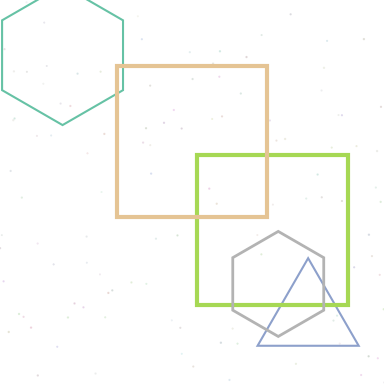[{"shape": "hexagon", "thickness": 1.5, "radius": 0.91, "center": [0.162, 0.857]}, {"shape": "triangle", "thickness": 1.5, "radius": 0.76, "center": [0.8, 0.178]}, {"shape": "square", "thickness": 3, "radius": 0.98, "center": [0.708, 0.403]}, {"shape": "square", "thickness": 3, "radius": 0.98, "center": [0.499, 0.633]}, {"shape": "hexagon", "thickness": 2, "radius": 0.68, "center": [0.723, 0.263]}]